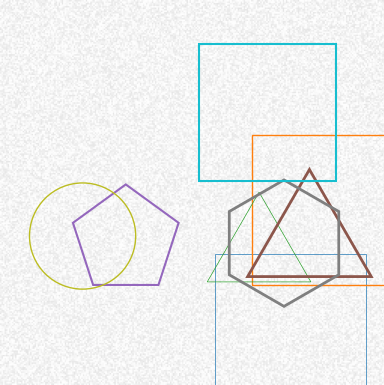[{"shape": "square", "thickness": 0.5, "radius": 0.98, "center": [0.755, 0.143]}, {"shape": "square", "thickness": 1, "radius": 0.98, "center": [0.849, 0.454]}, {"shape": "triangle", "thickness": 0.5, "radius": 0.78, "center": [0.673, 0.345]}, {"shape": "pentagon", "thickness": 1.5, "radius": 0.72, "center": [0.327, 0.377]}, {"shape": "triangle", "thickness": 2, "radius": 0.93, "center": [0.804, 0.374]}, {"shape": "hexagon", "thickness": 2, "radius": 0.82, "center": [0.738, 0.368]}, {"shape": "circle", "thickness": 1, "radius": 0.69, "center": [0.215, 0.387]}, {"shape": "square", "thickness": 1.5, "radius": 0.89, "center": [0.695, 0.708]}]